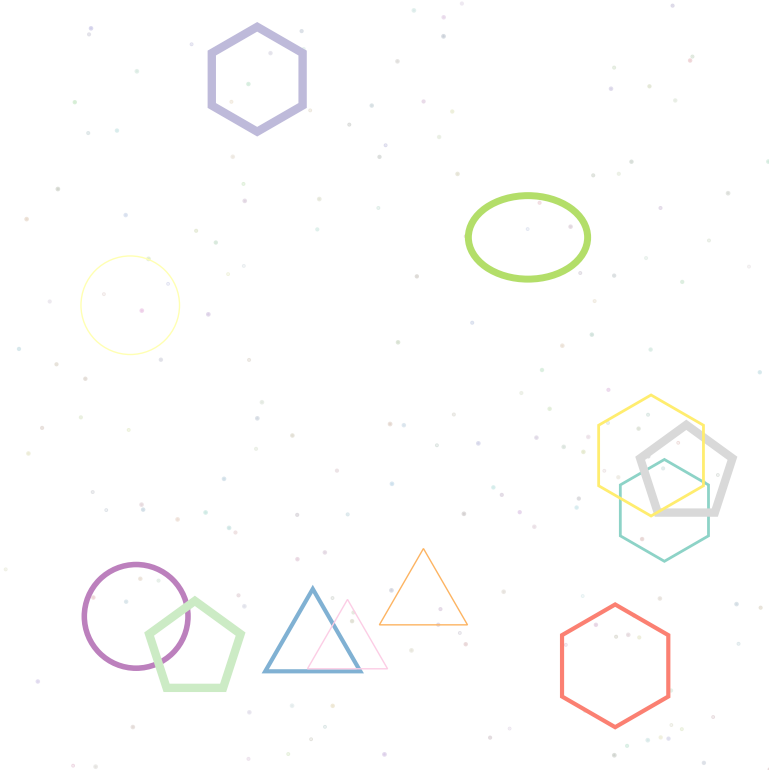[{"shape": "hexagon", "thickness": 1, "radius": 0.33, "center": [0.863, 0.337]}, {"shape": "circle", "thickness": 0.5, "radius": 0.32, "center": [0.169, 0.604]}, {"shape": "hexagon", "thickness": 3, "radius": 0.34, "center": [0.334, 0.897]}, {"shape": "hexagon", "thickness": 1.5, "radius": 0.4, "center": [0.799, 0.135]}, {"shape": "triangle", "thickness": 1.5, "radius": 0.36, "center": [0.406, 0.164]}, {"shape": "triangle", "thickness": 0.5, "radius": 0.33, "center": [0.55, 0.222]}, {"shape": "oval", "thickness": 2.5, "radius": 0.39, "center": [0.686, 0.692]}, {"shape": "triangle", "thickness": 0.5, "radius": 0.3, "center": [0.451, 0.161]}, {"shape": "pentagon", "thickness": 3, "radius": 0.32, "center": [0.891, 0.385]}, {"shape": "circle", "thickness": 2, "radius": 0.34, "center": [0.177, 0.2]}, {"shape": "pentagon", "thickness": 3, "radius": 0.31, "center": [0.253, 0.157]}, {"shape": "hexagon", "thickness": 1, "radius": 0.39, "center": [0.846, 0.408]}]